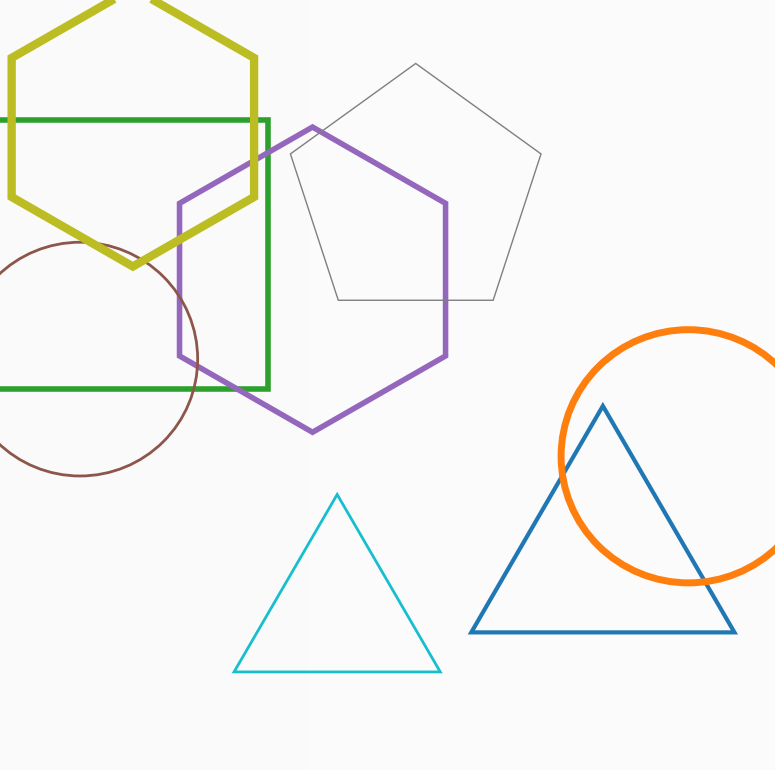[{"shape": "triangle", "thickness": 1.5, "radius": 0.98, "center": [0.778, 0.277]}, {"shape": "circle", "thickness": 2.5, "radius": 0.82, "center": [0.888, 0.407]}, {"shape": "square", "thickness": 2, "radius": 0.87, "center": [0.171, 0.67]}, {"shape": "hexagon", "thickness": 2, "radius": 0.99, "center": [0.403, 0.637]}, {"shape": "circle", "thickness": 1, "radius": 0.76, "center": [0.103, 0.534]}, {"shape": "pentagon", "thickness": 0.5, "radius": 0.85, "center": [0.536, 0.748]}, {"shape": "hexagon", "thickness": 3, "radius": 0.9, "center": [0.171, 0.834]}, {"shape": "triangle", "thickness": 1, "radius": 0.77, "center": [0.435, 0.204]}]